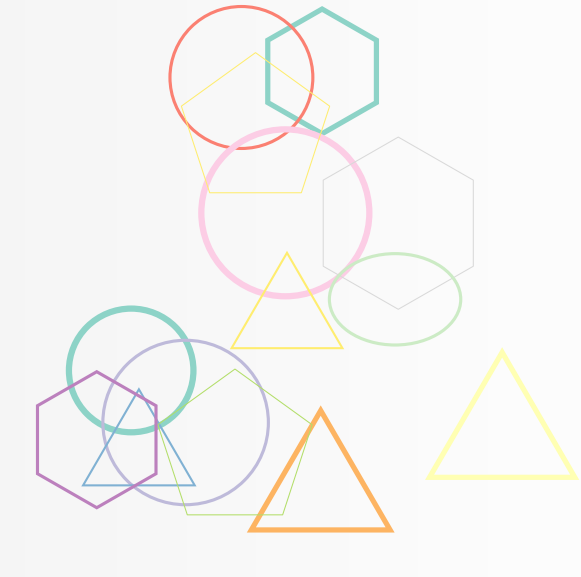[{"shape": "circle", "thickness": 3, "radius": 0.54, "center": [0.226, 0.358]}, {"shape": "hexagon", "thickness": 2.5, "radius": 0.54, "center": [0.554, 0.876]}, {"shape": "triangle", "thickness": 2.5, "radius": 0.72, "center": [0.864, 0.245]}, {"shape": "circle", "thickness": 1.5, "radius": 0.71, "center": [0.319, 0.268]}, {"shape": "circle", "thickness": 1.5, "radius": 0.61, "center": [0.415, 0.865]}, {"shape": "triangle", "thickness": 1, "radius": 0.55, "center": [0.239, 0.214]}, {"shape": "triangle", "thickness": 2.5, "radius": 0.69, "center": [0.552, 0.15]}, {"shape": "pentagon", "thickness": 0.5, "radius": 0.7, "center": [0.404, 0.221]}, {"shape": "circle", "thickness": 3, "radius": 0.72, "center": [0.491, 0.631]}, {"shape": "hexagon", "thickness": 0.5, "radius": 0.75, "center": [0.685, 0.613]}, {"shape": "hexagon", "thickness": 1.5, "radius": 0.59, "center": [0.166, 0.238]}, {"shape": "oval", "thickness": 1.5, "radius": 0.57, "center": [0.68, 0.481]}, {"shape": "triangle", "thickness": 1, "radius": 0.55, "center": [0.494, 0.451]}, {"shape": "pentagon", "thickness": 0.5, "radius": 0.67, "center": [0.44, 0.774]}]